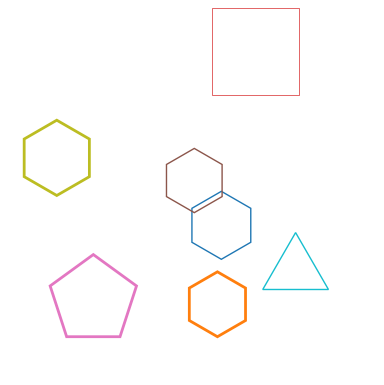[{"shape": "hexagon", "thickness": 1, "radius": 0.44, "center": [0.575, 0.415]}, {"shape": "hexagon", "thickness": 2, "radius": 0.42, "center": [0.565, 0.21]}, {"shape": "square", "thickness": 0.5, "radius": 0.56, "center": [0.663, 0.866]}, {"shape": "hexagon", "thickness": 1, "radius": 0.42, "center": [0.505, 0.531]}, {"shape": "pentagon", "thickness": 2, "radius": 0.59, "center": [0.242, 0.221]}, {"shape": "hexagon", "thickness": 2, "radius": 0.49, "center": [0.147, 0.59]}, {"shape": "triangle", "thickness": 1, "radius": 0.49, "center": [0.768, 0.297]}]